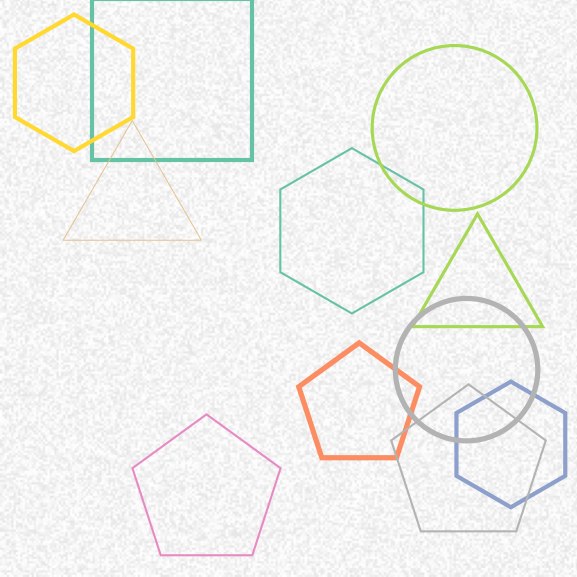[{"shape": "square", "thickness": 2, "radius": 0.69, "center": [0.298, 0.862]}, {"shape": "hexagon", "thickness": 1, "radius": 0.72, "center": [0.609, 0.599]}, {"shape": "pentagon", "thickness": 2.5, "radius": 0.55, "center": [0.622, 0.295]}, {"shape": "hexagon", "thickness": 2, "radius": 0.54, "center": [0.885, 0.23]}, {"shape": "pentagon", "thickness": 1, "radius": 0.67, "center": [0.358, 0.147]}, {"shape": "triangle", "thickness": 1.5, "radius": 0.65, "center": [0.827, 0.499]}, {"shape": "circle", "thickness": 1.5, "radius": 0.71, "center": [0.787, 0.778]}, {"shape": "hexagon", "thickness": 2, "radius": 0.59, "center": [0.128, 0.856]}, {"shape": "triangle", "thickness": 0.5, "radius": 0.69, "center": [0.229, 0.652]}, {"shape": "circle", "thickness": 2.5, "radius": 0.62, "center": [0.808, 0.359]}, {"shape": "pentagon", "thickness": 1, "radius": 0.7, "center": [0.811, 0.193]}]